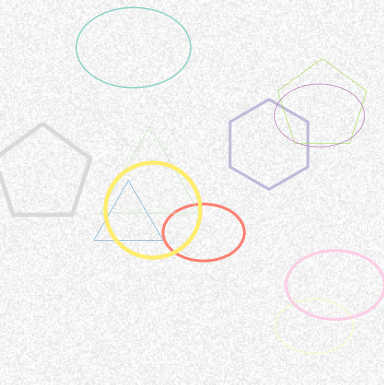[{"shape": "oval", "thickness": 1, "radius": 0.74, "center": [0.347, 0.876]}, {"shape": "oval", "thickness": 0.5, "radius": 0.51, "center": [0.816, 0.153]}, {"shape": "hexagon", "thickness": 2, "radius": 0.58, "center": [0.699, 0.625]}, {"shape": "oval", "thickness": 2, "radius": 0.53, "center": [0.529, 0.396]}, {"shape": "triangle", "thickness": 0.5, "radius": 0.52, "center": [0.334, 0.427]}, {"shape": "pentagon", "thickness": 0.5, "radius": 0.61, "center": [0.837, 0.726]}, {"shape": "oval", "thickness": 2, "radius": 0.64, "center": [0.871, 0.26]}, {"shape": "pentagon", "thickness": 3, "radius": 0.65, "center": [0.111, 0.548]}, {"shape": "oval", "thickness": 0.5, "radius": 0.58, "center": [0.83, 0.7]}, {"shape": "triangle", "thickness": 0.5, "radius": 0.75, "center": [0.389, 0.522]}, {"shape": "circle", "thickness": 3, "radius": 0.62, "center": [0.397, 0.454]}]